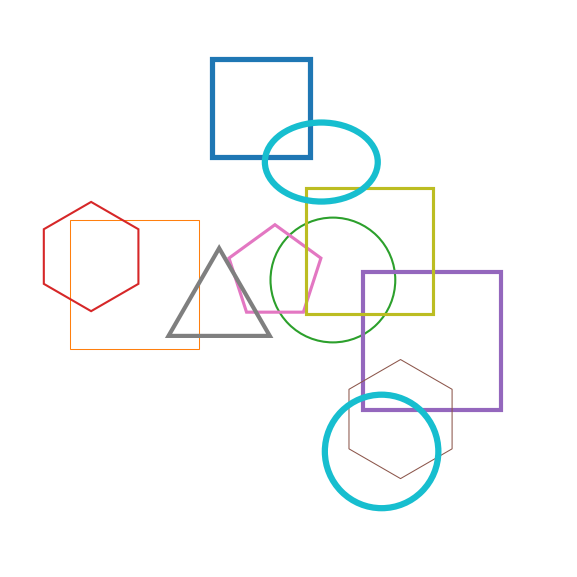[{"shape": "square", "thickness": 2.5, "radius": 0.42, "center": [0.452, 0.812]}, {"shape": "square", "thickness": 0.5, "radius": 0.56, "center": [0.233, 0.506]}, {"shape": "circle", "thickness": 1, "radius": 0.54, "center": [0.576, 0.514]}, {"shape": "hexagon", "thickness": 1, "radius": 0.47, "center": [0.158, 0.555]}, {"shape": "square", "thickness": 2, "radius": 0.6, "center": [0.748, 0.408]}, {"shape": "hexagon", "thickness": 0.5, "radius": 0.52, "center": [0.694, 0.273]}, {"shape": "pentagon", "thickness": 1.5, "radius": 0.42, "center": [0.476, 0.526]}, {"shape": "triangle", "thickness": 2, "radius": 0.51, "center": [0.379, 0.468]}, {"shape": "square", "thickness": 1.5, "radius": 0.55, "center": [0.64, 0.564]}, {"shape": "circle", "thickness": 3, "radius": 0.49, "center": [0.661, 0.217]}, {"shape": "oval", "thickness": 3, "radius": 0.49, "center": [0.556, 0.719]}]